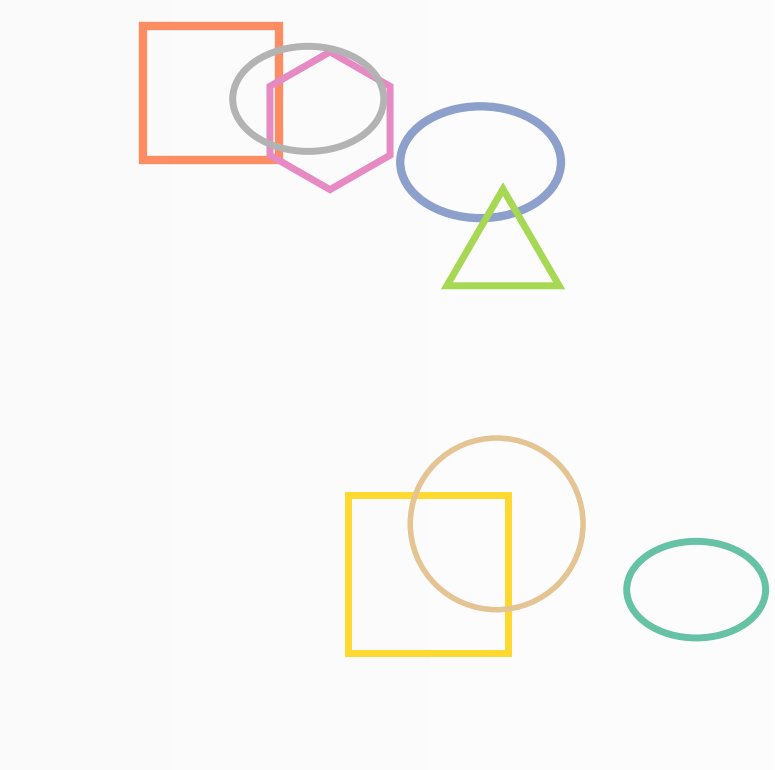[{"shape": "oval", "thickness": 2.5, "radius": 0.45, "center": [0.898, 0.234]}, {"shape": "square", "thickness": 3, "radius": 0.44, "center": [0.272, 0.879]}, {"shape": "oval", "thickness": 3, "radius": 0.52, "center": [0.62, 0.789]}, {"shape": "hexagon", "thickness": 2.5, "radius": 0.45, "center": [0.426, 0.843]}, {"shape": "triangle", "thickness": 2.5, "radius": 0.42, "center": [0.649, 0.671]}, {"shape": "square", "thickness": 2.5, "radius": 0.52, "center": [0.552, 0.254]}, {"shape": "circle", "thickness": 2, "radius": 0.56, "center": [0.641, 0.32]}, {"shape": "oval", "thickness": 2.5, "radius": 0.49, "center": [0.398, 0.872]}]